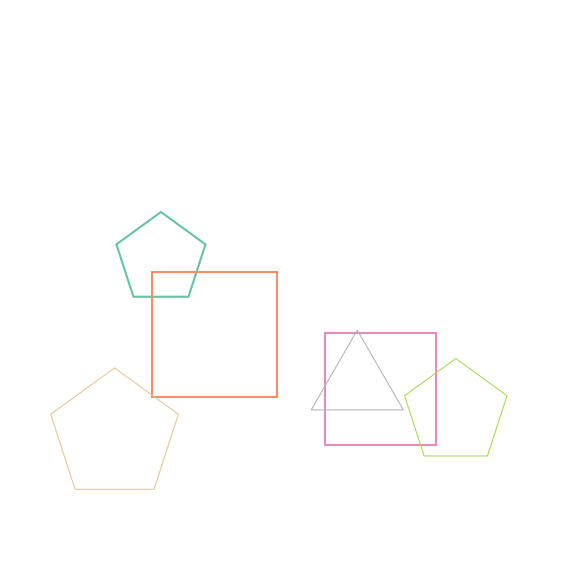[{"shape": "pentagon", "thickness": 1, "radius": 0.41, "center": [0.279, 0.551]}, {"shape": "square", "thickness": 1, "radius": 0.54, "center": [0.371, 0.42]}, {"shape": "square", "thickness": 1, "radius": 0.48, "center": [0.659, 0.326]}, {"shape": "pentagon", "thickness": 0.5, "radius": 0.47, "center": [0.789, 0.285]}, {"shape": "pentagon", "thickness": 0.5, "radius": 0.58, "center": [0.198, 0.246]}, {"shape": "triangle", "thickness": 0.5, "radius": 0.46, "center": [0.619, 0.335]}]